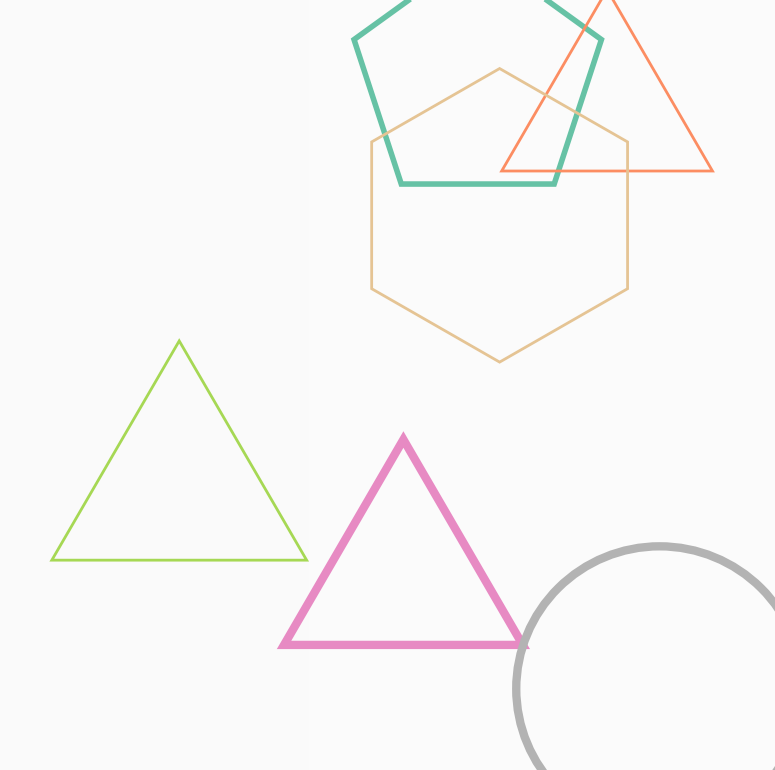[{"shape": "pentagon", "thickness": 2, "radius": 0.84, "center": [0.616, 0.897]}, {"shape": "triangle", "thickness": 1, "radius": 0.79, "center": [0.783, 0.856]}, {"shape": "triangle", "thickness": 3, "radius": 0.89, "center": [0.521, 0.251]}, {"shape": "triangle", "thickness": 1, "radius": 0.95, "center": [0.231, 0.367]}, {"shape": "hexagon", "thickness": 1, "radius": 0.95, "center": [0.645, 0.72]}, {"shape": "circle", "thickness": 3, "radius": 0.93, "center": [0.851, 0.105]}]